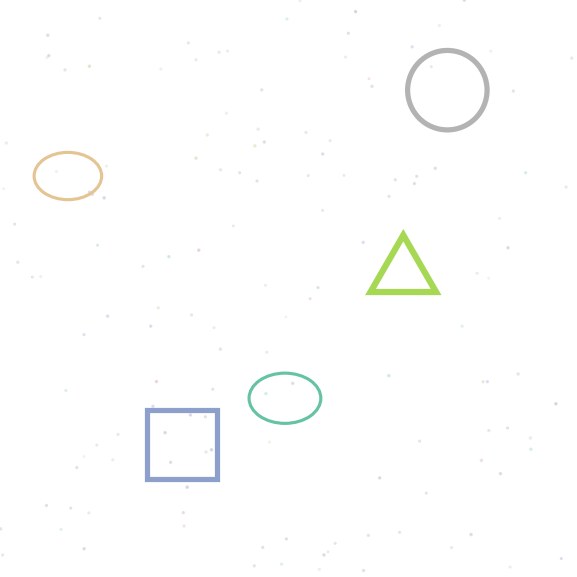[{"shape": "oval", "thickness": 1.5, "radius": 0.31, "center": [0.493, 0.31]}, {"shape": "square", "thickness": 2.5, "radius": 0.3, "center": [0.315, 0.229]}, {"shape": "triangle", "thickness": 3, "radius": 0.33, "center": [0.698, 0.526]}, {"shape": "oval", "thickness": 1.5, "radius": 0.29, "center": [0.118, 0.694]}, {"shape": "circle", "thickness": 2.5, "radius": 0.34, "center": [0.775, 0.843]}]